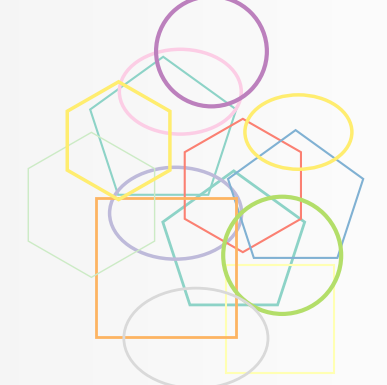[{"shape": "pentagon", "thickness": 2, "radius": 0.96, "center": [0.603, 0.364]}, {"shape": "pentagon", "thickness": 1.5, "radius": 0.99, "center": [0.421, 0.654]}, {"shape": "square", "thickness": 1.5, "radius": 0.7, "center": [0.722, 0.171]}, {"shape": "oval", "thickness": 2.5, "radius": 0.85, "center": [0.453, 0.446]}, {"shape": "hexagon", "thickness": 1.5, "radius": 0.87, "center": [0.627, 0.518]}, {"shape": "pentagon", "thickness": 1.5, "radius": 0.92, "center": [0.763, 0.479]}, {"shape": "square", "thickness": 2, "radius": 0.9, "center": [0.429, 0.306]}, {"shape": "circle", "thickness": 3, "radius": 0.76, "center": [0.728, 0.337]}, {"shape": "oval", "thickness": 2.5, "radius": 0.79, "center": [0.465, 0.762]}, {"shape": "oval", "thickness": 2, "radius": 0.93, "center": [0.506, 0.121]}, {"shape": "circle", "thickness": 3, "radius": 0.71, "center": [0.546, 0.867]}, {"shape": "hexagon", "thickness": 1, "radius": 0.94, "center": [0.236, 0.468]}, {"shape": "hexagon", "thickness": 2.5, "radius": 0.76, "center": [0.306, 0.635]}, {"shape": "oval", "thickness": 2.5, "radius": 0.69, "center": [0.77, 0.657]}]